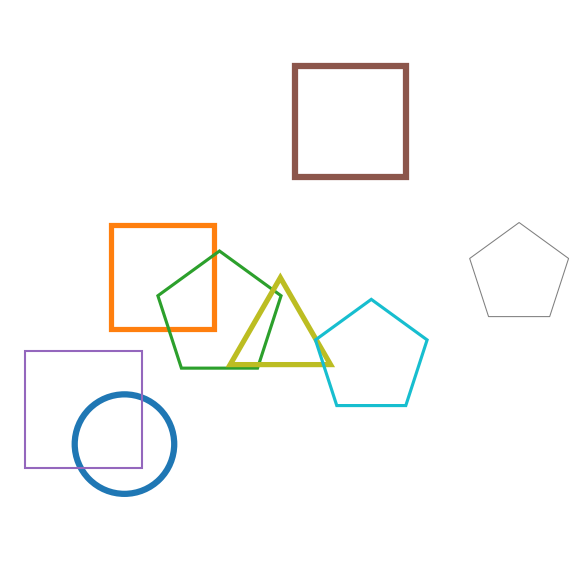[{"shape": "circle", "thickness": 3, "radius": 0.43, "center": [0.216, 0.23]}, {"shape": "square", "thickness": 2.5, "radius": 0.45, "center": [0.281, 0.52]}, {"shape": "pentagon", "thickness": 1.5, "radius": 0.56, "center": [0.38, 0.452]}, {"shape": "square", "thickness": 1, "radius": 0.51, "center": [0.145, 0.29]}, {"shape": "square", "thickness": 3, "radius": 0.48, "center": [0.606, 0.789]}, {"shape": "pentagon", "thickness": 0.5, "radius": 0.45, "center": [0.899, 0.524]}, {"shape": "triangle", "thickness": 2.5, "radius": 0.5, "center": [0.485, 0.418]}, {"shape": "pentagon", "thickness": 1.5, "radius": 0.51, "center": [0.643, 0.379]}]